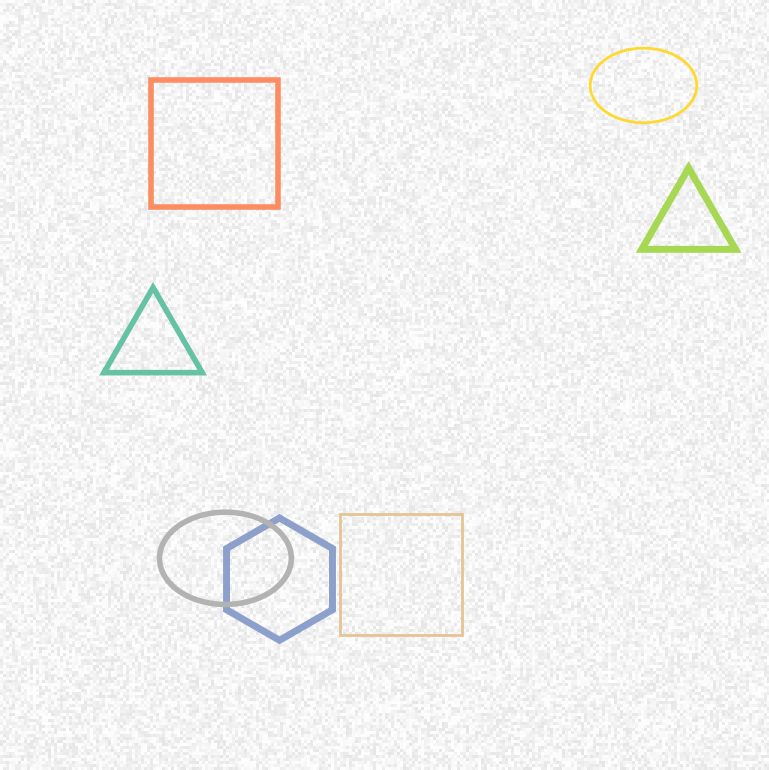[{"shape": "triangle", "thickness": 2, "radius": 0.37, "center": [0.199, 0.553]}, {"shape": "square", "thickness": 2, "radius": 0.41, "center": [0.279, 0.814]}, {"shape": "hexagon", "thickness": 2.5, "radius": 0.4, "center": [0.363, 0.248]}, {"shape": "triangle", "thickness": 2.5, "radius": 0.35, "center": [0.894, 0.711]}, {"shape": "oval", "thickness": 1, "radius": 0.35, "center": [0.836, 0.889]}, {"shape": "square", "thickness": 1, "radius": 0.39, "center": [0.521, 0.254]}, {"shape": "oval", "thickness": 2, "radius": 0.43, "center": [0.293, 0.275]}]